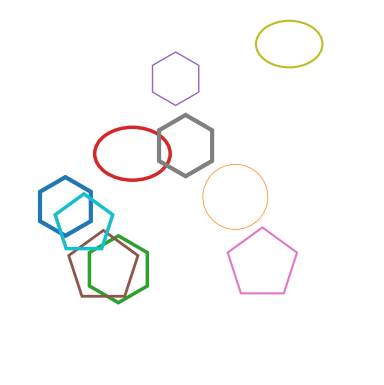[{"shape": "hexagon", "thickness": 3, "radius": 0.38, "center": [0.17, 0.464]}, {"shape": "circle", "thickness": 0.5, "radius": 0.42, "center": [0.611, 0.489]}, {"shape": "hexagon", "thickness": 2.5, "radius": 0.43, "center": [0.307, 0.301]}, {"shape": "oval", "thickness": 2.5, "radius": 0.49, "center": [0.344, 0.601]}, {"shape": "hexagon", "thickness": 1, "radius": 0.35, "center": [0.456, 0.796]}, {"shape": "pentagon", "thickness": 2, "radius": 0.47, "center": [0.268, 0.307]}, {"shape": "pentagon", "thickness": 1.5, "radius": 0.47, "center": [0.681, 0.315]}, {"shape": "hexagon", "thickness": 3, "radius": 0.4, "center": [0.482, 0.622]}, {"shape": "oval", "thickness": 1.5, "radius": 0.43, "center": [0.751, 0.886]}, {"shape": "pentagon", "thickness": 2.5, "radius": 0.39, "center": [0.218, 0.418]}]